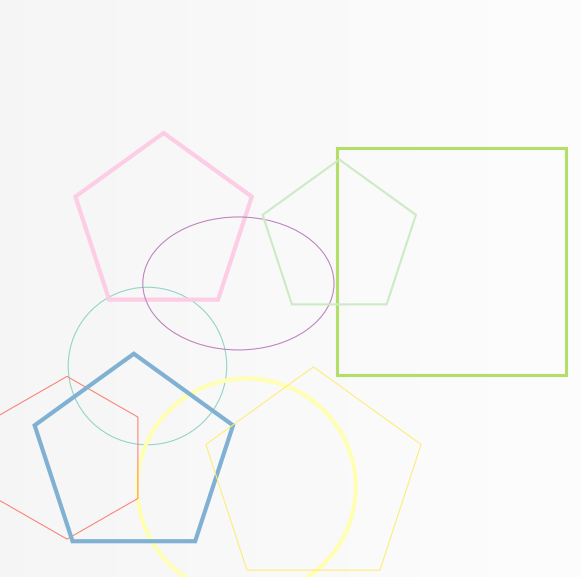[{"shape": "circle", "thickness": 0.5, "radius": 0.68, "center": [0.254, 0.365]}, {"shape": "circle", "thickness": 2, "radius": 0.94, "center": [0.424, 0.156]}, {"shape": "hexagon", "thickness": 0.5, "radius": 0.7, "center": [0.115, 0.206]}, {"shape": "pentagon", "thickness": 2, "radius": 0.9, "center": [0.23, 0.207]}, {"shape": "square", "thickness": 1.5, "radius": 0.98, "center": [0.776, 0.546]}, {"shape": "pentagon", "thickness": 2, "radius": 0.8, "center": [0.281, 0.609]}, {"shape": "oval", "thickness": 0.5, "radius": 0.82, "center": [0.41, 0.508]}, {"shape": "pentagon", "thickness": 1, "radius": 0.69, "center": [0.584, 0.584]}, {"shape": "pentagon", "thickness": 0.5, "radius": 0.97, "center": [0.539, 0.169]}]